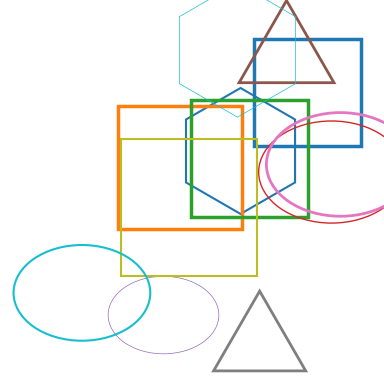[{"shape": "square", "thickness": 2.5, "radius": 0.7, "center": [0.798, 0.76]}, {"shape": "hexagon", "thickness": 1.5, "radius": 0.82, "center": [0.625, 0.608]}, {"shape": "square", "thickness": 2.5, "radius": 0.8, "center": [0.468, 0.565]}, {"shape": "square", "thickness": 2.5, "radius": 0.76, "center": [0.648, 0.588]}, {"shape": "oval", "thickness": 1, "radius": 0.95, "center": [0.861, 0.553]}, {"shape": "oval", "thickness": 0.5, "radius": 0.72, "center": [0.425, 0.182]}, {"shape": "triangle", "thickness": 2, "radius": 0.71, "center": [0.744, 0.856]}, {"shape": "oval", "thickness": 2, "radius": 0.96, "center": [0.884, 0.573]}, {"shape": "triangle", "thickness": 2, "radius": 0.69, "center": [0.674, 0.106]}, {"shape": "square", "thickness": 1.5, "radius": 0.89, "center": [0.491, 0.462]}, {"shape": "hexagon", "thickness": 0.5, "radius": 0.87, "center": [0.617, 0.87]}, {"shape": "oval", "thickness": 1.5, "radius": 0.89, "center": [0.213, 0.239]}]